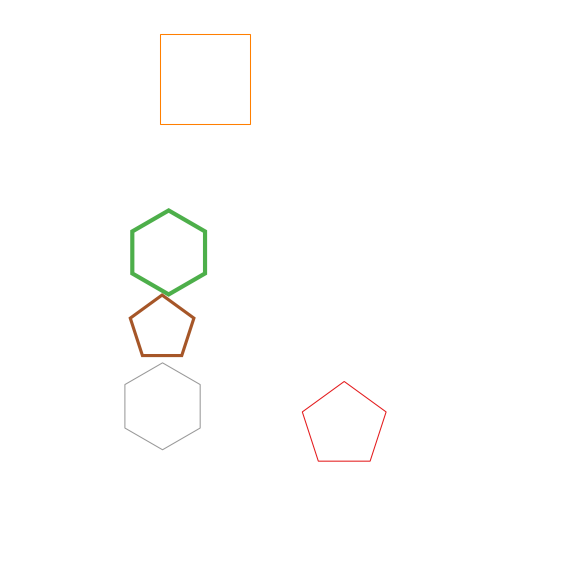[{"shape": "pentagon", "thickness": 0.5, "radius": 0.38, "center": [0.596, 0.262]}, {"shape": "hexagon", "thickness": 2, "radius": 0.36, "center": [0.292, 0.562]}, {"shape": "square", "thickness": 0.5, "radius": 0.39, "center": [0.355, 0.862]}, {"shape": "pentagon", "thickness": 1.5, "radius": 0.29, "center": [0.281, 0.43]}, {"shape": "hexagon", "thickness": 0.5, "radius": 0.38, "center": [0.281, 0.296]}]